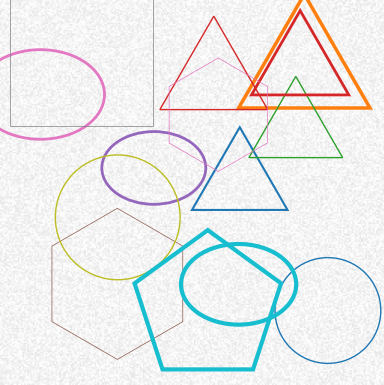[{"shape": "circle", "thickness": 1, "radius": 0.69, "center": [0.852, 0.194]}, {"shape": "triangle", "thickness": 1.5, "radius": 0.72, "center": [0.623, 0.526]}, {"shape": "triangle", "thickness": 2.5, "radius": 0.98, "center": [0.79, 0.818]}, {"shape": "triangle", "thickness": 1, "radius": 0.7, "center": [0.768, 0.661]}, {"shape": "triangle", "thickness": 1, "radius": 0.81, "center": [0.555, 0.796]}, {"shape": "triangle", "thickness": 2, "radius": 0.73, "center": [0.78, 0.826]}, {"shape": "oval", "thickness": 2, "radius": 0.68, "center": [0.399, 0.564]}, {"shape": "hexagon", "thickness": 0.5, "radius": 0.98, "center": [0.305, 0.263]}, {"shape": "oval", "thickness": 2, "radius": 0.83, "center": [0.105, 0.755]}, {"shape": "hexagon", "thickness": 0.5, "radius": 0.74, "center": [0.567, 0.702]}, {"shape": "square", "thickness": 0.5, "radius": 0.92, "center": [0.212, 0.858]}, {"shape": "circle", "thickness": 1, "radius": 0.81, "center": [0.306, 0.435]}, {"shape": "pentagon", "thickness": 3, "radius": 1.0, "center": [0.54, 0.202]}, {"shape": "oval", "thickness": 3, "radius": 0.75, "center": [0.62, 0.261]}]